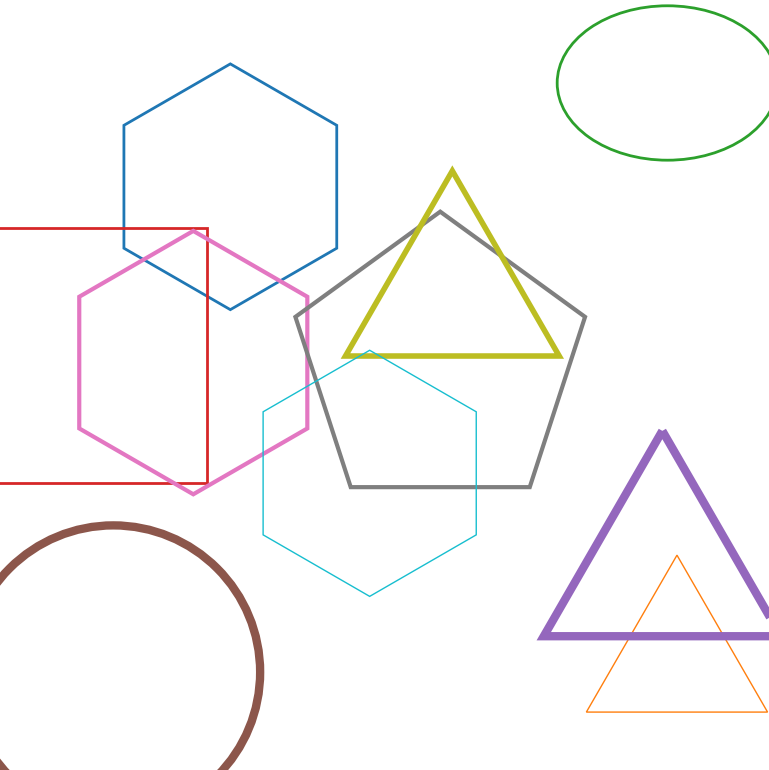[{"shape": "hexagon", "thickness": 1, "radius": 0.8, "center": [0.299, 0.757]}, {"shape": "triangle", "thickness": 0.5, "radius": 0.68, "center": [0.879, 0.143]}, {"shape": "oval", "thickness": 1, "radius": 0.72, "center": [0.867, 0.892]}, {"shape": "square", "thickness": 1, "radius": 0.83, "center": [0.103, 0.539]}, {"shape": "triangle", "thickness": 3, "radius": 0.89, "center": [0.86, 0.263]}, {"shape": "circle", "thickness": 3, "radius": 0.95, "center": [0.147, 0.127]}, {"shape": "hexagon", "thickness": 1.5, "radius": 0.86, "center": [0.251, 0.529]}, {"shape": "pentagon", "thickness": 1.5, "radius": 0.99, "center": [0.572, 0.527]}, {"shape": "triangle", "thickness": 2, "radius": 0.8, "center": [0.587, 0.618]}, {"shape": "hexagon", "thickness": 0.5, "radius": 0.8, "center": [0.48, 0.385]}]